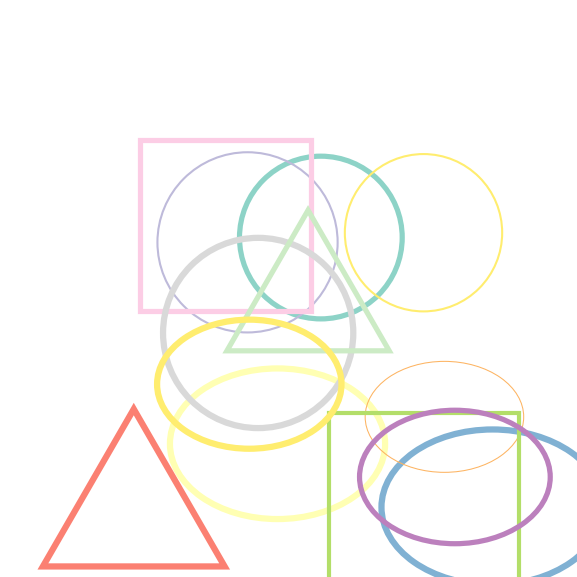[{"shape": "circle", "thickness": 2.5, "radius": 0.7, "center": [0.556, 0.588]}, {"shape": "oval", "thickness": 3, "radius": 0.93, "center": [0.481, 0.231]}, {"shape": "circle", "thickness": 1, "radius": 0.78, "center": [0.429, 0.579]}, {"shape": "triangle", "thickness": 3, "radius": 0.91, "center": [0.232, 0.109]}, {"shape": "oval", "thickness": 3, "radius": 0.96, "center": [0.853, 0.121]}, {"shape": "oval", "thickness": 0.5, "radius": 0.69, "center": [0.77, 0.277]}, {"shape": "square", "thickness": 2, "radius": 0.82, "center": [0.734, 0.119]}, {"shape": "square", "thickness": 2.5, "radius": 0.74, "center": [0.39, 0.608]}, {"shape": "circle", "thickness": 3, "radius": 0.82, "center": [0.447, 0.423]}, {"shape": "oval", "thickness": 2.5, "radius": 0.83, "center": [0.788, 0.173]}, {"shape": "triangle", "thickness": 2.5, "radius": 0.81, "center": [0.533, 0.473]}, {"shape": "oval", "thickness": 3, "radius": 0.8, "center": [0.432, 0.334]}, {"shape": "circle", "thickness": 1, "radius": 0.68, "center": [0.733, 0.596]}]